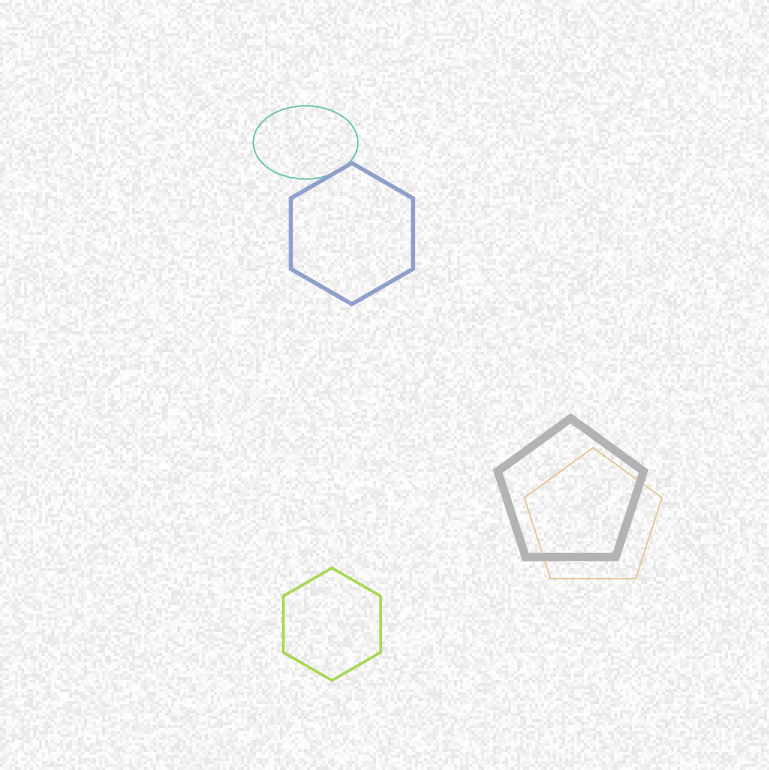[{"shape": "oval", "thickness": 0.5, "radius": 0.34, "center": [0.397, 0.815]}, {"shape": "hexagon", "thickness": 1.5, "radius": 0.46, "center": [0.457, 0.697]}, {"shape": "hexagon", "thickness": 1, "radius": 0.37, "center": [0.431, 0.189]}, {"shape": "pentagon", "thickness": 0.5, "radius": 0.47, "center": [0.77, 0.325]}, {"shape": "pentagon", "thickness": 3, "radius": 0.5, "center": [0.741, 0.357]}]